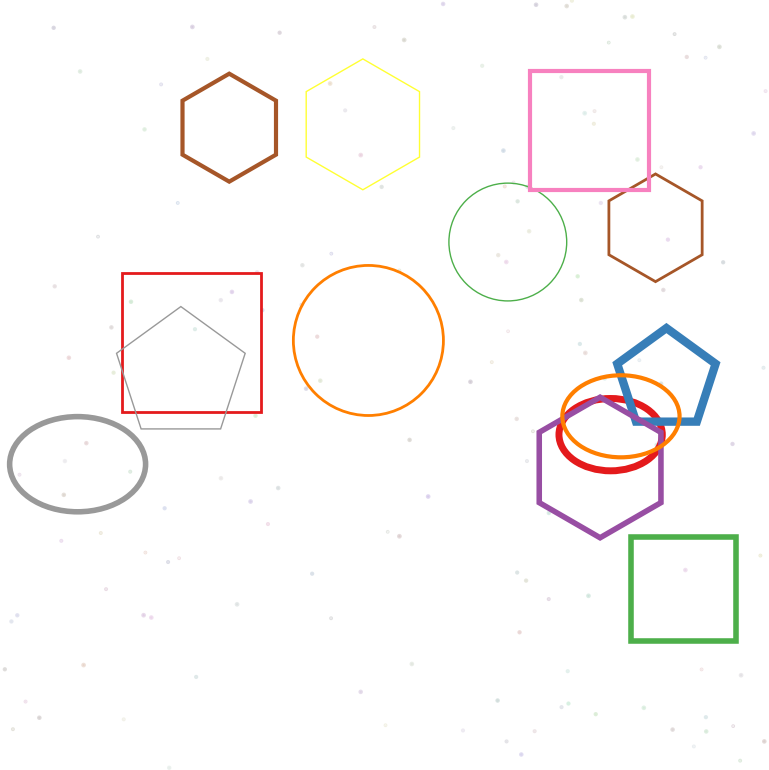[{"shape": "oval", "thickness": 2.5, "radius": 0.34, "center": [0.793, 0.436]}, {"shape": "square", "thickness": 1, "radius": 0.45, "center": [0.249, 0.555]}, {"shape": "pentagon", "thickness": 3, "radius": 0.34, "center": [0.865, 0.507]}, {"shape": "circle", "thickness": 0.5, "radius": 0.38, "center": [0.659, 0.686]}, {"shape": "square", "thickness": 2, "radius": 0.34, "center": [0.888, 0.235]}, {"shape": "hexagon", "thickness": 2, "radius": 0.46, "center": [0.779, 0.393]}, {"shape": "circle", "thickness": 1, "radius": 0.49, "center": [0.478, 0.558]}, {"shape": "oval", "thickness": 1.5, "radius": 0.38, "center": [0.806, 0.459]}, {"shape": "hexagon", "thickness": 0.5, "radius": 0.42, "center": [0.471, 0.839]}, {"shape": "hexagon", "thickness": 1.5, "radius": 0.35, "center": [0.298, 0.834]}, {"shape": "hexagon", "thickness": 1, "radius": 0.35, "center": [0.851, 0.704]}, {"shape": "square", "thickness": 1.5, "radius": 0.39, "center": [0.766, 0.83]}, {"shape": "pentagon", "thickness": 0.5, "radius": 0.44, "center": [0.235, 0.514]}, {"shape": "oval", "thickness": 2, "radius": 0.44, "center": [0.101, 0.397]}]